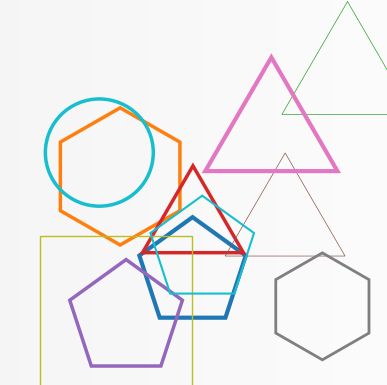[{"shape": "pentagon", "thickness": 3, "radius": 0.72, "center": [0.497, 0.292]}, {"shape": "hexagon", "thickness": 2.5, "radius": 0.89, "center": [0.31, 0.542]}, {"shape": "triangle", "thickness": 0.5, "radius": 0.98, "center": [0.897, 0.8]}, {"shape": "triangle", "thickness": 2.5, "radius": 0.75, "center": [0.498, 0.419]}, {"shape": "pentagon", "thickness": 2.5, "radius": 0.76, "center": [0.325, 0.173]}, {"shape": "triangle", "thickness": 0.5, "radius": 0.89, "center": [0.736, 0.424]}, {"shape": "triangle", "thickness": 3, "radius": 0.98, "center": [0.7, 0.654]}, {"shape": "hexagon", "thickness": 2, "radius": 0.69, "center": [0.832, 0.204]}, {"shape": "square", "thickness": 1, "radius": 0.98, "center": [0.3, 0.191]}, {"shape": "circle", "thickness": 2.5, "radius": 0.7, "center": [0.256, 0.604]}, {"shape": "pentagon", "thickness": 1.5, "radius": 0.7, "center": [0.522, 0.351]}]